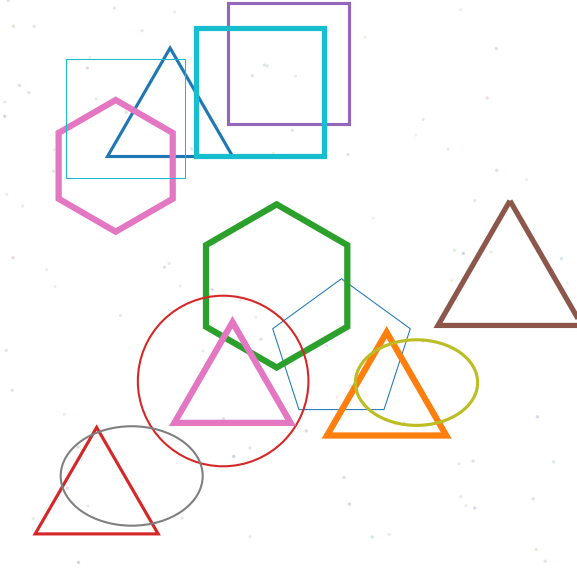[{"shape": "pentagon", "thickness": 0.5, "radius": 0.63, "center": [0.591, 0.391]}, {"shape": "triangle", "thickness": 1.5, "radius": 0.63, "center": [0.295, 0.791]}, {"shape": "triangle", "thickness": 3, "radius": 0.6, "center": [0.67, 0.305]}, {"shape": "hexagon", "thickness": 3, "radius": 0.71, "center": [0.479, 0.504]}, {"shape": "circle", "thickness": 1, "radius": 0.74, "center": [0.386, 0.339]}, {"shape": "triangle", "thickness": 1.5, "radius": 0.61, "center": [0.167, 0.136]}, {"shape": "square", "thickness": 1.5, "radius": 0.52, "center": [0.499, 0.889]}, {"shape": "triangle", "thickness": 2.5, "radius": 0.72, "center": [0.883, 0.508]}, {"shape": "hexagon", "thickness": 3, "radius": 0.57, "center": [0.2, 0.712]}, {"shape": "triangle", "thickness": 3, "radius": 0.58, "center": [0.403, 0.325]}, {"shape": "oval", "thickness": 1, "radius": 0.61, "center": [0.228, 0.175]}, {"shape": "oval", "thickness": 1.5, "radius": 0.53, "center": [0.721, 0.337]}, {"shape": "square", "thickness": 2.5, "radius": 0.56, "center": [0.451, 0.84]}, {"shape": "square", "thickness": 0.5, "radius": 0.52, "center": [0.218, 0.794]}]